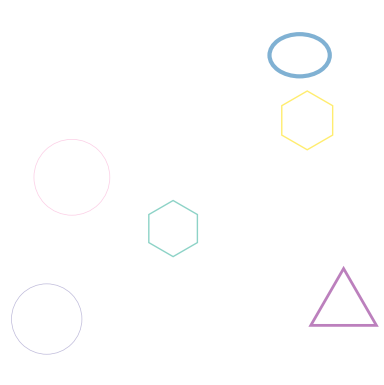[{"shape": "hexagon", "thickness": 1, "radius": 0.36, "center": [0.45, 0.406]}, {"shape": "circle", "thickness": 0.5, "radius": 0.46, "center": [0.121, 0.171]}, {"shape": "oval", "thickness": 3, "radius": 0.39, "center": [0.778, 0.856]}, {"shape": "circle", "thickness": 0.5, "radius": 0.49, "center": [0.187, 0.54]}, {"shape": "triangle", "thickness": 2, "radius": 0.49, "center": [0.892, 0.204]}, {"shape": "hexagon", "thickness": 1, "radius": 0.38, "center": [0.798, 0.687]}]